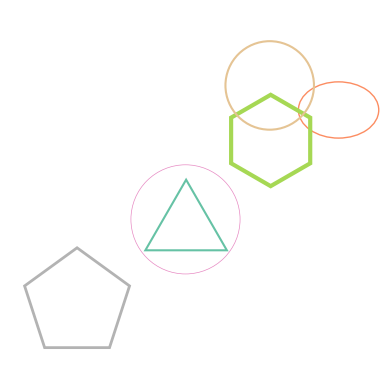[{"shape": "triangle", "thickness": 1.5, "radius": 0.61, "center": [0.483, 0.411]}, {"shape": "oval", "thickness": 1, "radius": 0.52, "center": [0.879, 0.714]}, {"shape": "circle", "thickness": 0.5, "radius": 0.71, "center": [0.482, 0.43]}, {"shape": "hexagon", "thickness": 3, "radius": 0.59, "center": [0.703, 0.635]}, {"shape": "circle", "thickness": 1.5, "radius": 0.57, "center": [0.701, 0.778]}, {"shape": "pentagon", "thickness": 2, "radius": 0.72, "center": [0.2, 0.213]}]